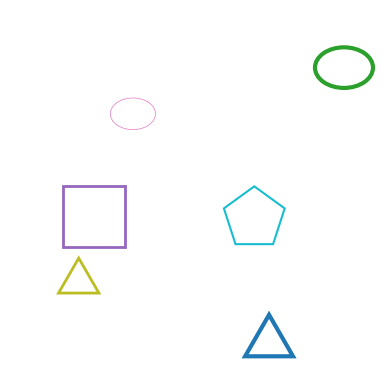[{"shape": "triangle", "thickness": 3, "radius": 0.36, "center": [0.699, 0.11]}, {"shape": "oval", "thickness": 3, "radius": 0.38, "center": [0.893, 0.824]}, {"shape": "square", "thickness": 2, "radius": 0.4, "center": [0.244, 0.437]}, {"shape": "oval", "thickness": 0.5, "radius": 0.29, "center": [0.345, 0.704]}, {"shape": "triangle", "thickness": 2, "radius": 0.3, "center": [0.204, 0.269]}, {"shape": "pentagon", "thickness": 1.5, "radius": 0.42, "center": [0.661, 0.433]}]